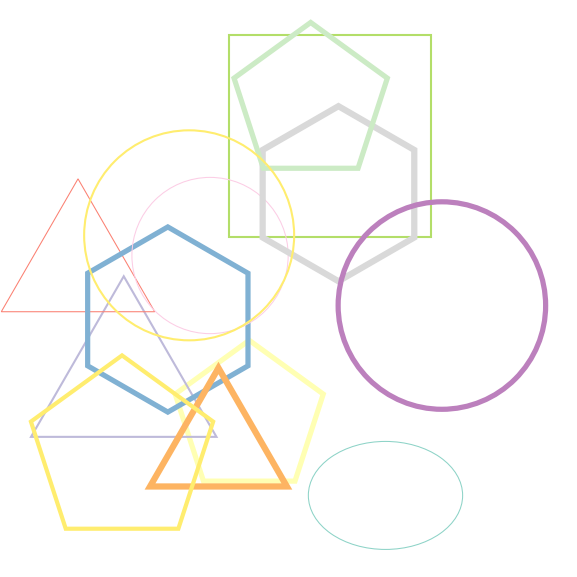[{"shape": "oval", "thickness": 0.5, "radius": 0.67, "center": [0.668, 0.141]}, {"shape": "pentagon", "thickness": 2.5, "radius": 0.67, "center": [0.432, 0.275]}, {"shape": "triangle", "thickness": 1, "radius": 0.93, "center": [0.214, 0.335]}, {"shape": "triangle", "thickness": 0.5, "radius": 0.77, "center": [0.135, 0.536]}, {"shape": "hexagon", "thickness": 2.5, "radius": 0.8, "center": [0.291, 0.446]}, {"shape": "triangle", "thickness": 3, "radius": 0.68, "center": [0.378, 0.225]}, {"shape": "square", "thickness": 1, "radius": 0.87, "center": [0.571, 0.764]}, {"shape": "circle", "thickness": 0.5, "radius": 0.68, "center": [0.364, 0.557]}, {"shape": "hexagon", "thickness": 3, "radius": 0.76, "center": [0.586, 0.664]}, {"shape": "circle", "thickness": 2.5, "radius": 0.9, "center": [0.765, 0.47]}, {"shape": "pentagon", "thickness": 2.5, "radius": 0.7, "center": [0.538, 0.821]}, {"shape": "pentagon", "thickness": 2, "radius": 0.83, "center": [0.211, 0.218]}, {"shape": "circle", "thickness": 1, "radius": 0.91, "center": [0.328, 0.592]}]